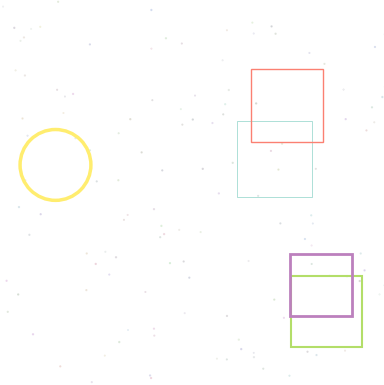[{"shape": "square", "thickness": 0.5, "radius": 0.49, "center": [0.713, 0.587]}, {"shape": "square", "thickness": 1, "radius": 0.47, "center": [0.745, 0.726]}, {"shape": "square", "thickness": 1.5, "radius": 0.46, "center": [0.848, 0.191]}, {"shape": "square", "thickness": 2, "radius": 0.41, "center": [0.834, 0.259]}, {"shape": "circle", "thickness": 2.5, "radius": 0.46, "center": [0.144, 0.572]}]